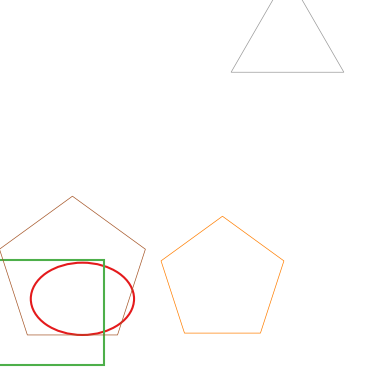[{"shape": "oval", "thickness": 1.5, "radius": 0.67, "center": [0.214, 0.224]}, {"shape": "square", "thickness": 1.5, "radius": 0.69, "center": [0.133, 0.188]}, {"shape": "pentagon", "thickness": 0.5, "radius": 0.84, "center": [0.578, 0.271]}, {"shape": "pentagon", "thickness": 0.5, "radius": 1.0, "center": [0.188, 0.291]}, {"shape": "triangle", "thickness": 0.5, "radius": 0.85, "center": [0.747, 0.897]}]